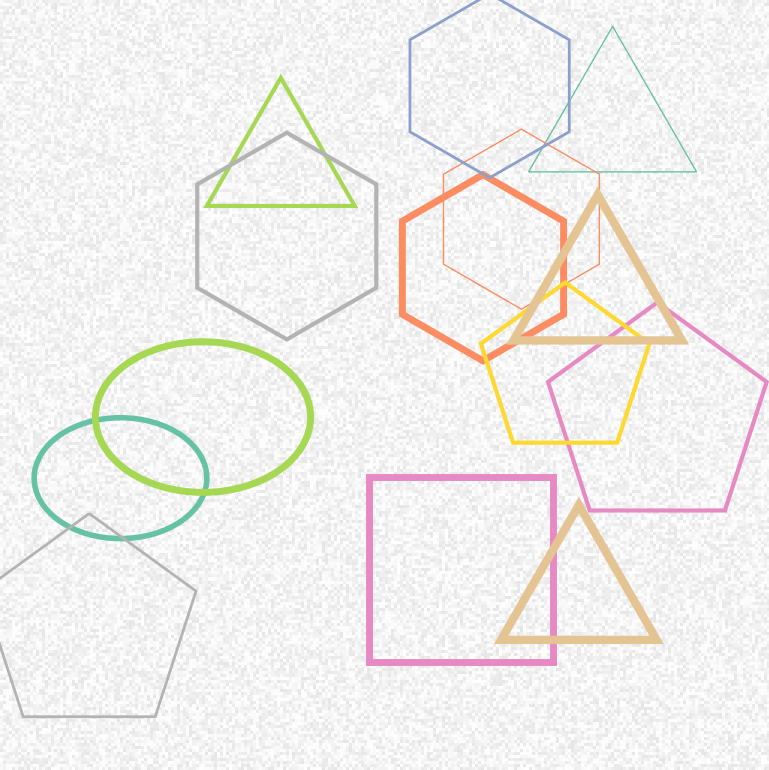[{"shape": "oval", "thickness": 2, "radius": 0.56, "center": [0.156, 0.379]}, {"shape": "triangle", "thickness": 0.5, "radius": 0.63, "center": [0.796, 0.84]}, {"shape": "hexagon", "thickness": 0.5, "radius": 0.58, "center": [0.677, 0.715]}, {"shape": "hexagon", "thickness": 2.5, "radius": 0.6, "center": [0.627, 0.652]}, {"shape": "hexagon", "thickness": 1, "radius": 0.6, "center": [0.636, 0.889]}, {"shape": "pentagon", "thickness": 1.5, "radius": 0.75, "center": [0.854, 0.458]}, {"shape": "square", "thickness": 2.5, "radius": 0.6, "center": [0.599, 0.26]}, {"shape": "triangle", "thickness": 1.5, "radius": 0.55, "center": [0.365, 0.788]}, {"shape": "oval", "thickness": 2.5, "radius": 0.7, "center": [0.264, 0.458]}, {"shape": "pentagon", "thickness": 1.5, "radius": 0.57, "center": [0.734, 0.518]}, {"shape": "triangle", "thickness": 3, "radius": 0.63, "center": [0.776, 0.621]}, {"shape": "triangle", "thickness": 3, "radius": 0.58, "center": [0.752, 0.227]}, {"shape": "pentagon", "thickness": 1, "radius": 0.73, "center": [0.116, 0.187]}, {"shape": "hexagon", "thickness": 1.5, "radius": 0.67, "center": [0.372, 0.693]}]